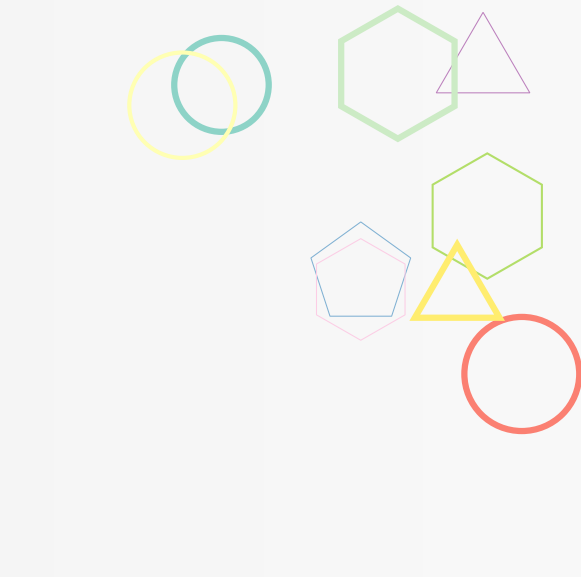[{"shape": "circle", "thickness": 3, "radius": 0.41, "center": [0.381, 0.852]}, {"shape": "circle", "thickness": 2, "radius": 0.46, "center": [0.314, 0.817]}, {"shape": "circle", "thickness": 3, "radius": 0.49, "center": [0.898, 0.352]}, {"shape": "pentagon", "thickness": 0.5, "radius": 0.45, "center": [0.621, 0.525]}, {"shape": "hexagon", "thickness": 1, "radius": 0.54, "center": [0.838, 0.625]}, {"shape": "hexagon", "thickness": 0.5, "radius": 0.44, "center": [0.621, 0.498]}, {"shape": "triangle", "thickness": 0.5, "radius": 0.46, "center": [0.831, 0.885]}, {"shape": "hexagon", "thickness": 3, "radius": 0.56, "center": [0.685, 0.872]}, {"shape": "triangle", "thickness": 3, "radius": 0.42, "center": [0.787, 0.491]}]